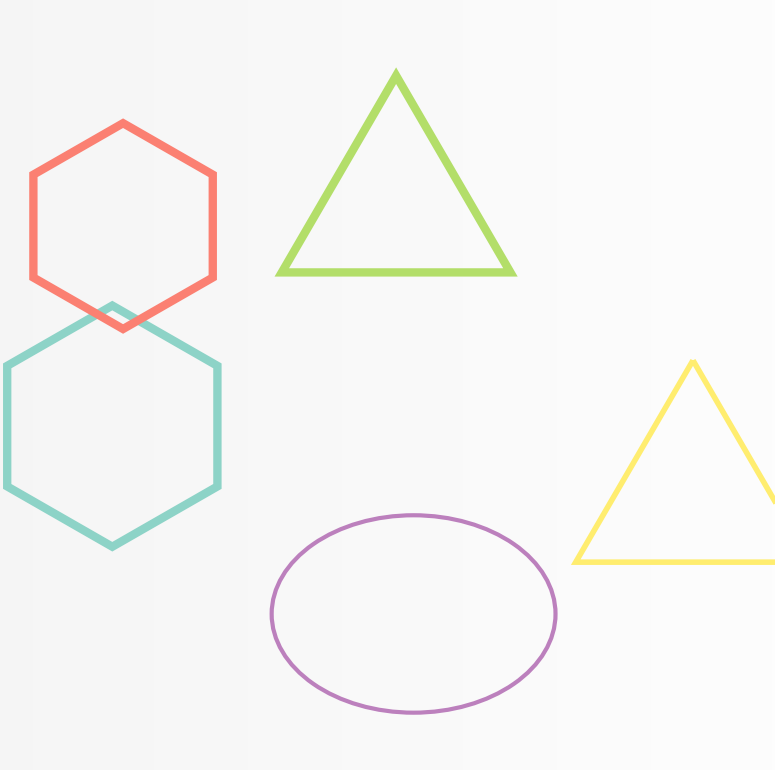[{"shape": "hexagon", "thickness": 3, "radius": 0.78, "center": [0.145, 0.447]}, {"shape": "hexagon", "thickness": 3, "radius": 0.67, "center": [0.159, 0.706]}, {"shape": "triangle", "thickness": 3, "radius": 0.85, "center": [0.511, 0.731]}, {"shape": "oval", "thickness": 1.5, "radius": 0.92, "center": [0.534, 0.203]}, {"shape": "triangle", "thickness": 2, "radius": 0.87, "center": [0.894, 0.357]}]